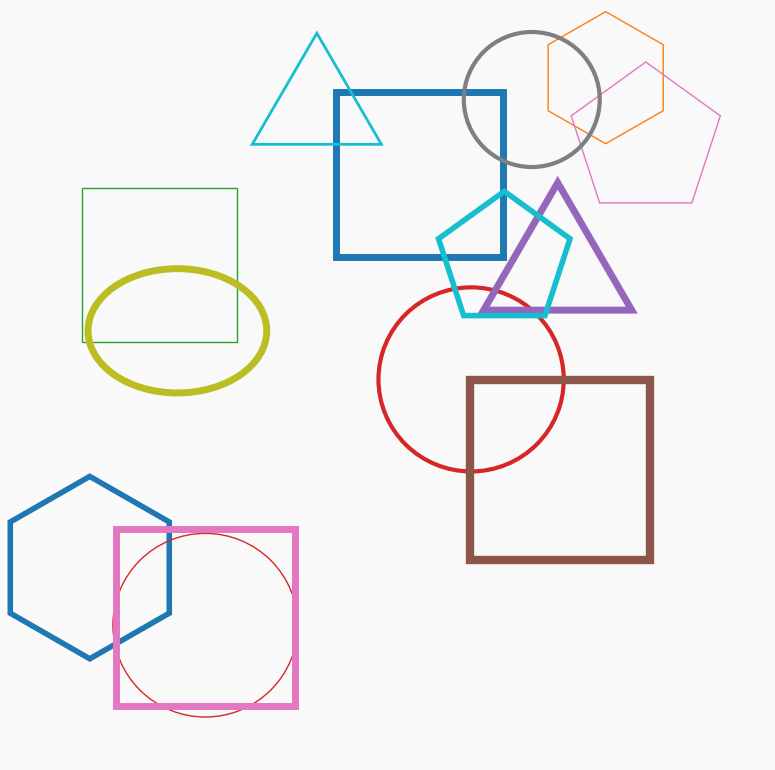[{"shape": "square", "thickness": 2.5, "radius": 0.54, "center": [0.541, 0.773]}, {"shape": "hexagon", "thickness": 2, "radius": 0.59, "center": [0.116, 0.263]}, {"shape": "hexagon", "thickness": 0.5, "radius": 0.43, "center": [0.782, 0.899]}, {"shape": "square", "thickness": 0.5, "radius": 0.5, "center": [0.206, 0.656]}, {"shape": "circle", "thickness": 1.5, "radius": 0.6, "center": [0.608, 0.507]}, {"shape": "circle", "thickness": 0.5, "radius": 0.6, "center": [0.265, 0.188]}, {"shape": "triangle", "thickness": 2.5, "radius": 0.55, "center": [0.72, 0.652]}, {"shape": "square", "thickness": 3, "radius": 0.58, "center": [0.722, 0.39]}, {"shape": "square", "thickness": 2.5, "radius": 0.58, "center": [0.265, 0.198]}, {"shape": "pentagon", "thickness": 0.5, "radius": 0.51, "center": [0.833, 0.818]}, {"shape": "circle", "thickness": 1.5, "radius": 0.44, "center": [0.686, 0.871]}, {"shape": "oval", "thickness": 2.5, "radius": 0.58, "center": [0.229, 0.57]}, {"shape": "pentagon", "thickness": 2, "radius": 0.45, "center": [0.651, 0.662]}, {"shape": "triangle", "thickness": 1, "radius": 0.48, "center": [0.409, 0.861]}]